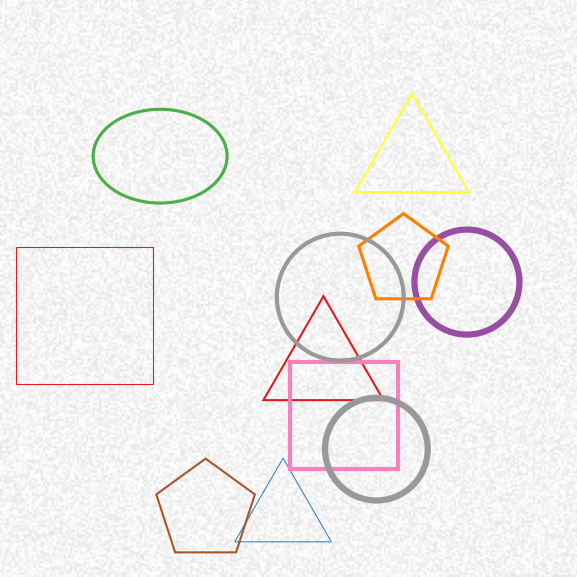[{"shape": "triangle", "thickness": 1, "radius": 0.6, "center": [0.56, 0.366]}, {"shape": "square", "thickness": 0.5, "radius": 0.59, "center": [0.147, 0.453]}, {"shape": "triangle", "thickness": 0.5, "radius": 0.48, "center": [0.49, 0.109]}, {"shape": "oval", "thickness": 1.5, "radius": 0.58, "center": [0.277, 0.729]}, {"shape": "circle", "thickness": 3, "radius": 0.45, "center": [0.809, 0.511]}, {"shape": "pentagon", "thickness": 1.5, "radius": 0.41, "center": [0.699, 0.548]}, {"shape": "triangle", "thickness": 1, "radius": 0.57, "center": [0.713, 0.723]}, {"shape": "pentagon", "thickness": 1, "radius": 0.45, "center": [0.356, 0.115]}, {"shape": "square", "thickness": 2, "radius": 0.47, "center": [0.596, 0.28]}, {"shape": "circle", "thickness": 3, "radius": 0.44, "center": [0.652, 0.221]}, {"shape": "circle", "thickness": 2, "radius": 0.55, "center": [0.589, 0.485]}]